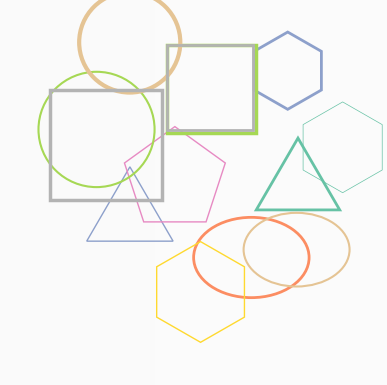[{"shape": "hexagon", "thickness": 0.5, "radius": 0.59, "center": [0.884, 0.617]}, {"shape": "triangle", "thickness": 2, "radius": 0.62, "center": [0.769, 0.517]}, {"shape": "oval", "thickness": 2, "radius": 0.74, "center": [0.649, 0.331]}, {"shape": "hexagon", "thickness": 2, "radius": 0.5, "center": [0.742, 0.816]}, {"shape": "triangle", "thickness": 1, "radius": 0.64, "center": [0.335, 0.438]}, {"shape": "pentagon", "thickness": 1, "radius": 0.68, "center": [0.451, 0.534]}, {"shape": "square", "thickness": 2.5, "radius": 0.57, "center": [0.546, 0.768]}, {"shape": "circle", "thickness": 1.5, "radius": 0.75, "center": [0.249, 0.664]}, {"shape": "hexagon", "thickness": 1, "radius": 0.65, "center": [0.518, 0.242]}, {"shape": "oval", "thickness": 1.5, "radius": 0.68, "center": [0.765, 0.352]}, {"shape": "circle", "thickness": 3, "radius": 0.65, "center": [0.335, 0.89]}, {"shape": "square", "thickness": 2.5, "radius": 0.72, "center": [0.273, 0.624]}, {"shape": "square", "thickness": 2, "radius": 0.56, "center": [0.543, 0.773]}]